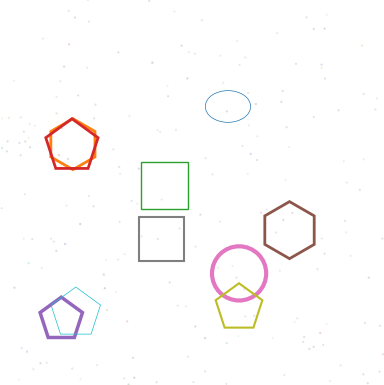[{"shape": "oval", "thickness": 0.5, "radius": 0.29, "center": [0.592, 0.723]}, {"shape": "hexagon", "thickness": 2, "radius": 0.33, "center": [0.189, 0.626]}, {"shape": "square", "thickness": 1, "radius": 0.3, "center": [0.428, 0.519]}, {"shape": "pentagon", "thickness": 2, "radius": 0.36, "center": [0.187, 0.62]}, {"shape": "pentagon", "thickness": 2.5, "radius": 0.29, "center": [0.159, 0.17]}, {"shape": "hexagon", "thickness": 2, "radius": 0.37, "center": [0.752, 0.402]}, {"shape": "circle", "thickness": 3, "radius": 0.35, "center": [0.621, 0.29]}, {"shape": "square", "thickness": 1.5, "radius": 0.29, "center": [0.419, 0.379]}, {"shape": "pentagon", "thickness": 1.5, "radius": 0.32, "center": [0.621, 0.201]}, {"shape": "pentagon", "thickness": 0.5, "radius": 0.34, "center": [0.197, 0.187]}]